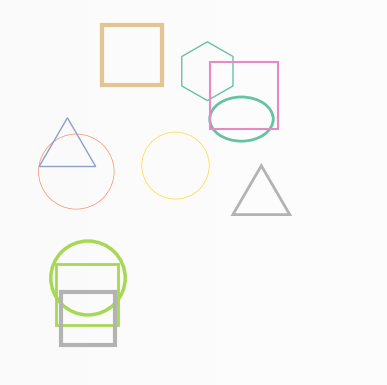[{"shape": "hexagon", "thickness": 1, "radius": 0.38, "center": [0.535, 0.815]}, {"shape": "oval", "thickness": 2, "radius": 0.41, "center": [0.623, 0.691]}, {"shape": "circle", "thickness": 0.5, "radius": 0.49, "center": [0.197, 0.554]}, {"shape": "triangle", "thickness": 1, "radius": 0.42, "center": [0.174, 0.61]}, {"shape": "square", "thickness": 1.5, "radius": 0.44, "center": [0.63, 0.751]}, {"shape": "circle", "thickness": 2.5, "radius": 0.48, "center": [0.227, 0.278]}, {"shape": "square", "thickness": 2, "radius": 0.4, "center": [0.225, 0.234]}, {"shape": "circle", "thickness": 0.5, "radius": 0.43, "center": [0.453, 0.57]}, {"shape": "square", "thickness": 3, "radius": 0.39, "center": [0.34, 0.856]}, {"shape": "square", "thickness": 3, "radius": 0.35, "center": [0.227, 0.173]}, {"shape": "triangle", "thickness": 2, "radius": 0.42, "center": [0.674, 0.485]}]